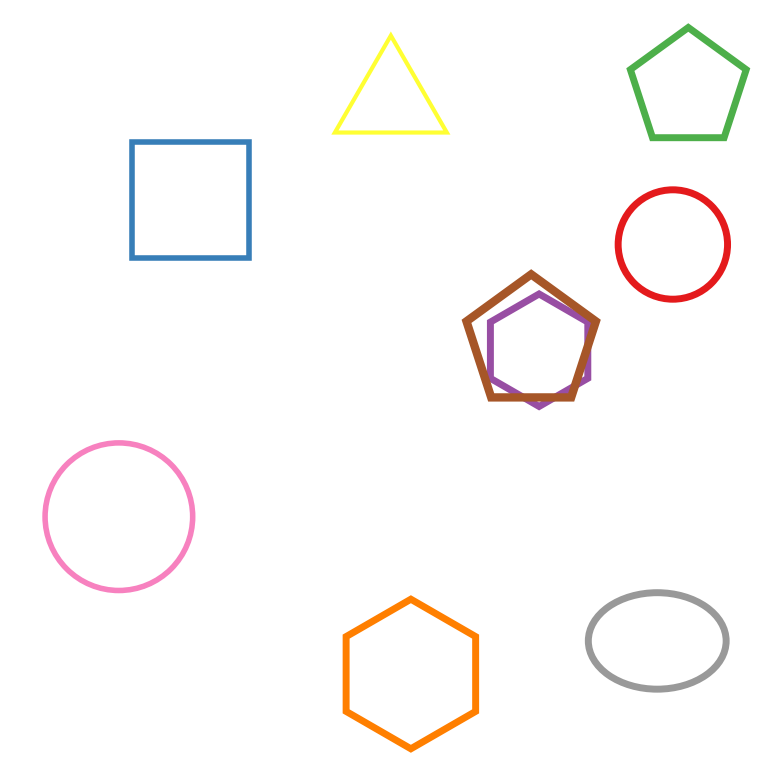[{"shape": "circle", "thickness": 2.5, "radius": 0.36, "center": [0.874, 0.682]}, {"shape": "square", "thickness": 2, "radius": 0.38, "center": [0.247, 0.74]}, {"shape": "pentagon", "thickness": 2.5, "radius": 0.4, "center": [0.894, 0.885]}, {"shape": "hexagon", "thickness": 2.5, "radius": 0.37, "center": [0.7, 0.545]}, {"shape": "hexagon", "thickness": 2.5, "radius": 0.49, "center": [0.534, 0.125]}, {"shape": "triangle", "thickness": 1.5, "radius": 0.42, "center": [0.508, 0.87]}, {"shape": "pentagon", "thickness": 3, "radius": 0.44, "center": [0.69, 0.555]}, {"shape": "circle", "thickness": 2, "radius": 0.48, "center": [0.154, 0.329]}, {"shape": "oval", "thickness": 2.5, "radius": 0.45, "center": [0.854, 0.168]}]